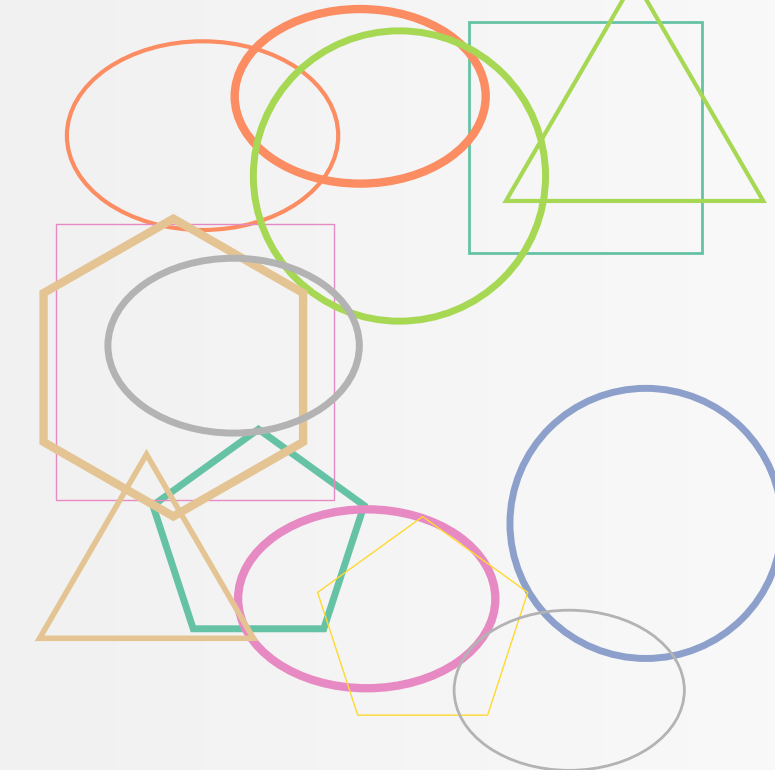[{"shape": "square", "thickness": 1, "radius": 0.75, "center": [0.755, 0.822]}, {"shape": "pentagon", "thickness": 2.5, "radius": 0.72, "center": [0.334, 0.299]}, {"shape": "oval", "thickness": 3, "radius": 0.81, "center": [0.465, 0.875]}, {"shape": "oval", "thickness": 1.5, "radius": 0.88, "center": [0.261, 0.824]}, {"shape": "circle", "thickness": 2.5, "radius": 0.88, "center": [0.833, 0.32]}, {"shape": "square", "thickness": 0.5, "radius": 0.9, "center": [0.252, 0.529]}, {"shape": "oval", "thickness": 3, "radius": 0.83, "center": [0.473, 0.222]}, {"shape": "triangle", "thickness": 1.5, "radius": 0.96, "center": [0.819, 0.835]}, {"shape": "circle", "thickness": 2.5, "radius": 0.94, "center": [0.515, 0.771]}, {"shape": "pentagon", "thickness": 0.5, "radius": 0.71, "center": [0.545, 0.187]}, {"shape": "hexagon", "thickness": 3, "radius": 0.97, "center": [0.224, 0.523]}, {"shape": "triangle", "thickness": 2, "radius": 0.8, "center": [0.189, 0.251]}, {"shape": "oval", "thickness": 1, "radius": 0.74, "center": [0.734, 0.104]}, {"shape": "oval", "thickness": 2.5, "radius": 0.81, "center": [0.301, 0.551]}]